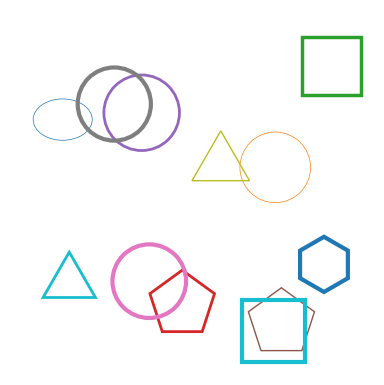[{"shape": "oval", "thickness": 0.5, "radius": 0.38, "center": [0.163, 0.689]}, {"shape": "hexagon", "thickness": 3, "radius": 0.36, "center": [0.841, 0.313]}, {"shape": "circle", "thickness": 0.5, "radius": 0.46, "center": [0.715, 0.565]}, {"shape": "square", "thickness": 2.5, "radius": 0.38, "center": [0.861, 0.828]}, {"shape": "pentagon", "thickness": 2, "radius": 0.44, "center": [0.473, 0.21]}, {"shape": "circle", "thickness": 2, "radius": 0.49, "center": [0.368, 0.707]}, {"shape": "pentagon", "thickness": 1, "radius": 0.45, "center": [0.731, 0.162]}, {"shape": "circle", "thickness": 3, "radius": 0.48, "center": [0.388, 0.27]}, {"shape": "circle", "thickness": 3, "radius": 0.48, "center": [0.297, 0.73]}, {"shape": "triangle", "thickness": 1, "radius": 0.43, "center": [0.573, 0.574]}, {"shape": "triangle", "thickness": 2, "radius": 0.39, "center": [0.18, 0.267]}, {"shape": "square", "thickness": 3, "radius": 0.41, "center": [0.711, 0.14]}]